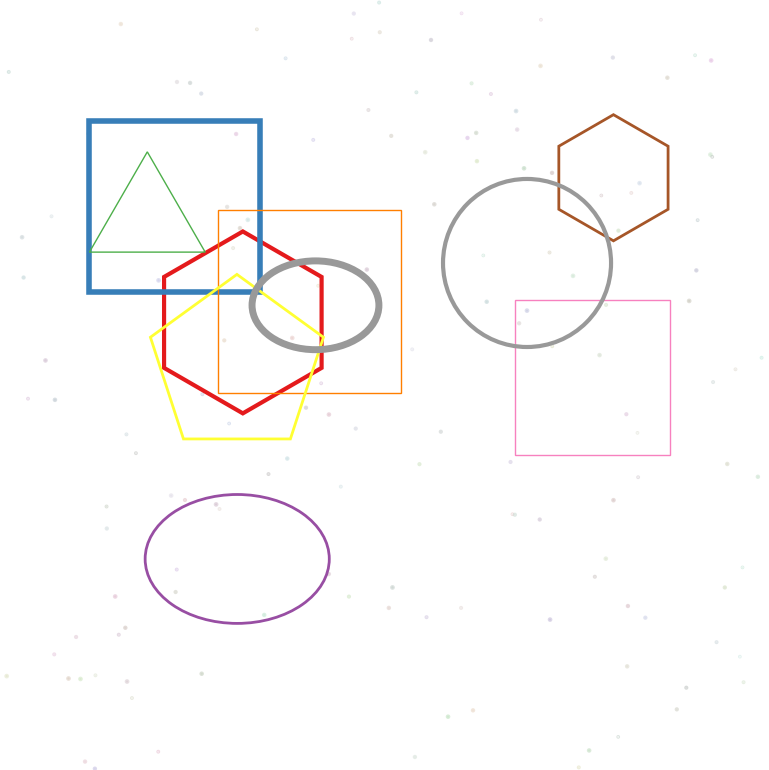[{"shape": "hexagon", "thickness": 1.5, "radius": 0.59, "center": [0.315, 0.581]}, {"shape": "square", "thickness": 2, "radius": 0.56, "center": [0.226, 0.731]}, {"shape": "triangle", "thickness": 0.5, "radius": 0.43, "center": [0.191, 0.716]}, {"shape": "oval", "thickness": 1, "radius": 0.6, "center": [0.308, 0.274]}, {"shape": "square", "thickness": 0.5, "radius": 0.59, "center": [0.402, 0.608]}, {"shape": "pentagon", "thickness": 1, "radius": 0.59, "center": [0.308, 0.526]}, {"shape": "hexagon", "thickness": 1, "radius": 0.41, "center": [0.797, 0.769]}, {"shape": "square", "thickness": 0.5, "radius": 0.5, "center": [0.769, 0.51]}, {"shape": "circle", "thickness": 1.5, "radius": 0.55, "center": [0.684, 0.658]}, {"shape": "oval", "thickness": 2.5, "radius": 0.41, "center": [0.41, 0.604]}]